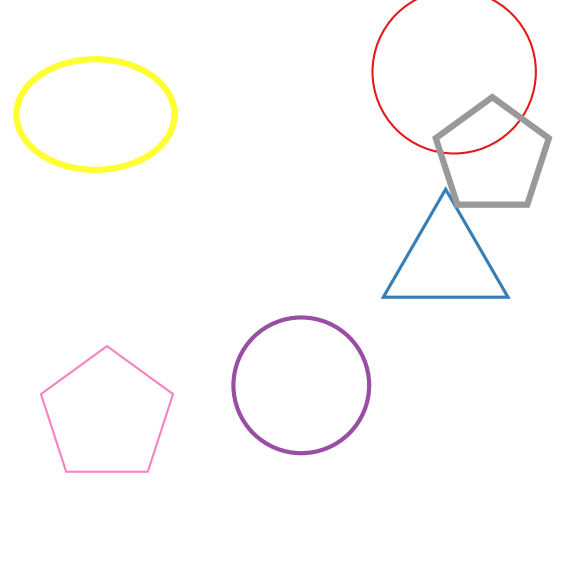[{"shape": "circle", "thickness": 1, "radius": 0.71, "center": [0.786, 0.875]}, {"shape": "triangle", "thickness": 1.5, "radius": 0.62, "center": [0.772, 0.547]}, {"shape": "circle", "thickness": 2, "radius": 0.59, "center": [0.522, 0.332]}, {"shape": "oval", "thickness": 3, "radius": 0.68, "center": [0.165, 0.801]}, {"shape": "pentagon", "thickness": 1, "radius": 0.6, "center": [0.185, 0.28]}, {"shape": "pentagon", "thickness": 3, "radius": 0.51, "center": [0.852, 0.728]}]